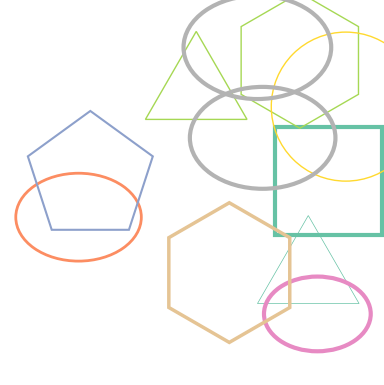[{"shape": "square", "thickness": 3, "radius": 0.7, "center": [0.853, 0.53]}, {"shape": "triangle", "thickness": 0.5, "radius": 0.76, "center": [0.801, 0.288]}, {"shape": "oval", "thickness": 2, "radius": 0.82, "center": [0.204, 0.436]}, {"shape": "pentagon", "thickness": 1.5, "radius": 0.85, "center": [0.235, 0.541]}, {"shape": "oval", "thickness": 3, "radius": 0.69, "center": [0.824, 0.185]}, {"shape": "hexagon", "thickness": 1, "radius": 0.88, "center": [0.779, 0.843]}, {"shape": "triangle", "thickness": 1, "radius": 0.76, "center": [0.51, 0.766]}, {"shape": "circle", "thickness": 1, "radius": 0.97, "center": [0.898, 0.723]}, {"shape": "hexagon", "thickness": 2.5, "radius": 0.91, "center": [0.596, 0.292]}, {"shape": "oval", "thickness": 3, "radius": 0.96, "center": [0.668, 0.877]}, {"shape": "oval", "thickness": 3, "radius": 0.95, "center": [0.682, 0.642]}]